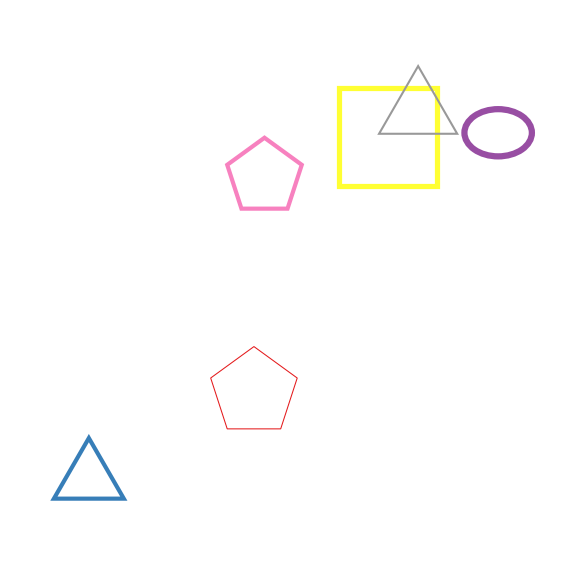[{"shape": "pentagon", "thickness": 0.5, "radius": 0.39, "center": [0.44, 0.32]}, {"shape": "triangle", "thickness": 2, "radius": 0.35, "center": [0.154, 0.171]}, {"shape": "oval", "thickness": 3, "radius": 0.29, "center": [0.863, 0.769]}, {"shape": "square", "thickness": 2.5, "radius": 0.42, "center": [0.671, 0.762]}, {"shape": "pentagon", "thickness": 2, "radius": 0.34, "center": [0.458, 0.693]}, {"shape": "triangle", "thickness": 1, "radius": 0.39, "center": [0.724, 0.807]}]